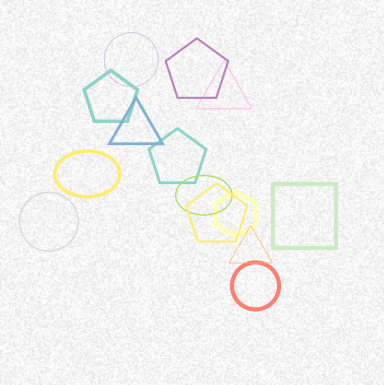[{"shape": "pentagon", "thickness": 2.5, "radius": 0.37, "center": [0.288, 0.744]}, {"shape": "pentagon", "thickness": 2, "radius": 0.39, "center": [0.461, 0.588]}, {"shape": "hexagon", "thickness": 3, "radius": 0.29, "center": [0.612, 0.444]}, {"shape": "circle", "thickness": 0.5, "radius": 0.35, "center": [0.341, 0.845]}, {"shape": "circle", "thickness": 3, "radius": 0.31, "center": [0.664, 0.257]}, {"shape": "triangle", "thickness": 2, "radius": 0.4, "center": [0.353, 0.667]}, {"shape": "triangle", "thickness": 0.5, "radius": 0.33, "center": [0.651, 0.35]}, {"shape": "oval", "thickness": 1, "radius": 0.37, "center": [0.529, 0.493]}, {"shape": "triangle", "thickness": 1, "radius": 0.42, "center": [0.582, 0.76]}, {"shape": "circle", "thickness": 1, "radius": 0.38, "center": [0.127, 0.424]}, {"shape": "pentagon", "thickness": 1.5, "radius": 0.43, "center": [0.511, 0.815]}, {"shape": "square", "thickness": 3, "radius": 0.41, "center": [0.791, 0.44]}, {"shape": "pentagon", "thickness": 1.5, "radius": 0.42, "center": [0.563, 0.44]}, {"shape": "oval", "thickness": 2.5, "radius": 0.42, "center": [0.227, 0.548]}]